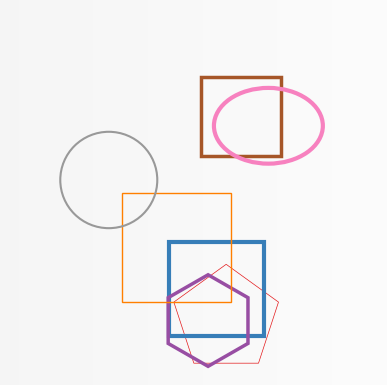[{"shape": "pentagon", "thickness": 0.5, "radius": 0.71, "center": [0.584, 0.172]}, {"shape": "square", "thickness": 3, "radius": 0.61, "center": [0.56, 0.249]}, {"shape": "hexagon", "thickness": 2.5, "radius": 0.59, "center": [0.537, 0.167]}, {"shape": "square", "thickness": 1, "radius": 0.71, "center": [0.455, 0.356]}, {"shape": "square", "thickness": 2.5, "radius": 0.51, "center": [0.623, 0.698]}, {"shape": "oval", "thickness": 3, "radius": 0.7, "center": [0.693, 0.673]}, {"shape": "circle", "thickness": 1.5, "radius": 0.63, "center": [0.281, 0.533]}]